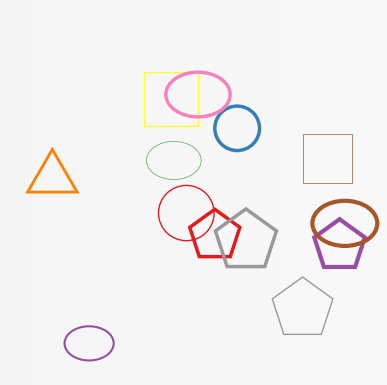[{"shape": "pentagon", "thickness": 2.5, "radius": 0.34, "center": [0.554, 0.388]}, {"shape": "circle", "thickness": 1, "radius": 0.36, "center": [0.481, 0.447]}, {"shape": "circle", "thickness": 2.5, "radius": 0.29, "center": [0.612, 0.667]}, {"shape": "oval", "thickness": 0.5, "radius": 0.35, "center": [0.448, 0.583]}, {"shape": "pentagon", "thickness": 3, "radius": 0.34, "center": [0.876, 0.362]}, {"shape": "oval", "thickness": 1.5, "radius": 0.32, "center": [0.23, 0.108]}, {"shape": "triangle", "thickness": 2, "radius": 0.37, "center": [0.135, 0.538]}, {"shape": "square", "thickness": 1, "radius": 0.35, "center": [0.44, 0.743]}, {"shape": "square", "thickness": 0.5, "radius": 0.32, "center": [0.846, 0.589]}, {"shape": "oval", "thickness": 3, "radius": 0.42, "center": [0.89, 0.42]}, {"shape": "oval", "thickness": 2.5, "radius": 0.41, "center": [0.511, 0.754]}, {"shape": "pentagon", "thickness": 1, "radius": 0.41, "center": [0.781, 0.198]}, {"shape": "pentagon", "thickness": 2.5, "radius": 0.41, "center": [0.635, 0.375]}]